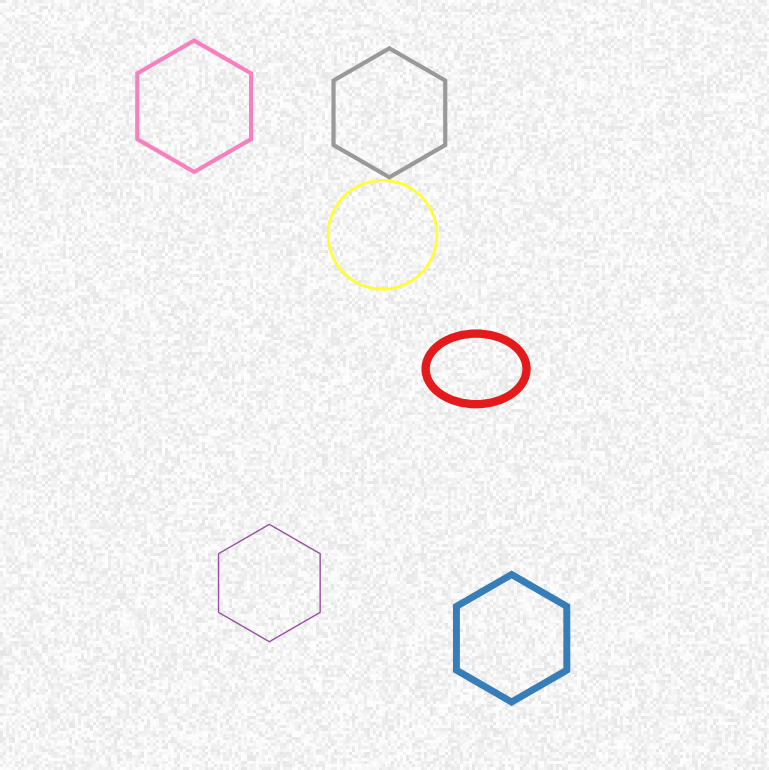[{"shape": "oval", "thickness": 3, "radius": 0.33, "center": [0.618, 0.521]}, {"shape": "hexagon", "thickness": 2.5, "radius": 0.41, "center": [0.664, 0.171]}, {"shape": "hexagon", "thickness": 0.5, "radius": 0.38, "center": [0.35, 0.243]}, {"shape": "circle", "thickness": 1, "radius": 0.35, "center": [0.497, 0.695]}, {"shape": "hexagon", "thickness": 1.5, "radius": 0.43, "center": [0.252, 0.862]}, {"shape": "hexagon", "thickness": 1.5, "radius": 0.42, "center": [0.506, 0.854]}]